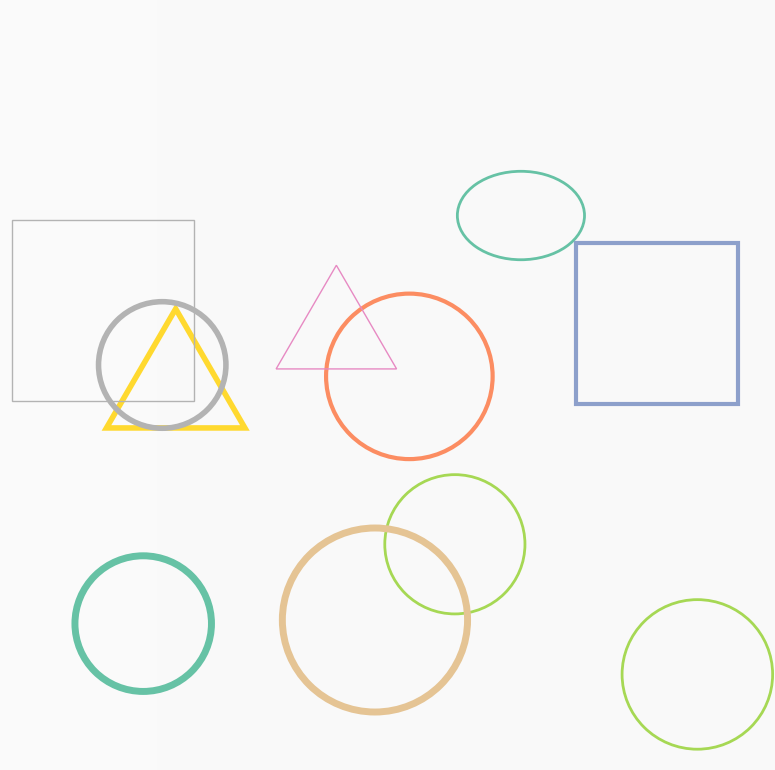[{"shape": "oval", "thickness": 1, "radius": 0.41, "center": [0.672, 0.72]}, {"shape": "circle", "thickness": 2.5, "radius": 0.44, "center": [0.185, 0.19]}, {"shape": "circle", "thickness": 1.5, "radius": 0.54, "center": [0.528, 0.511]}, {"shape": "square", "thickness": 1.5, "radius": 0.52, "center": [0.848, 0.58]}, {"shape": "triangle", "thickness": 0.5, "radius": 0.45, "center": [0.434, 0.566]}, {"shape": "circle", "thickness": 1, "radius": 0.45, "center": [0.587, 0.293]}, {"shape": "circle", "thickness": 1, "radius": 0.49, "center": [0.9, 0.124]}, {"shape": "triangle", "thickness": 2, "radius": 0.52, "center": [0.227, 0.496]}, {"shape": "circle", "thickness": 2.5, "radius": 0.6, "center": [0.484, 0.195]}, {"shape": "square", "thickness": 0.5, "radius": 0.59, "center": [0.133, 0.597]}, {"shape": "circle", "thickness": 2, "radius": 0.41, "center": [0.209, 0.526]}]